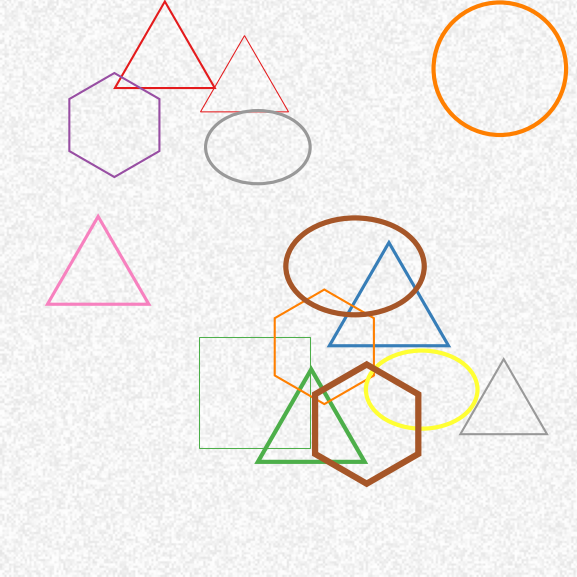[{"shape": "triangle", "thickness": 0.5, "radius": 0.44, "center": [0.423, 0.849]}, {"shape": "triangle", "thickness": 1, "radius": 0.5, "center": [0.285, 0.897]}, {"shape": "triangle", "thickness": 1.5, "radius": 0.6, "center": [0.673, 0.46]}, {"shape": "square", "thickness": 0.5, "radius": 0.48, "center": [0.44, 0.319]}, {"shape": "triangle", "thickness": 2, "radius": 0.53, "center": [0.539, 0.253]}, {"shape": "hexagon", "thickness": 1, "radius": 0.45, "center": [0.198, 0.783]}, {"shape": "circle", "thickness": 2, "radius": 0.57, "center": [0.865, 0.88]}, {"shape": "hexagon", "thickness": 1, "radius": 0.5, "center": [0.562, 0.399]}, {"shape": "oval", "thickness": 2, "radius": 0.48, "center": [0.73, 0.324]}, {"shape": "oval", "thickness": 2.5, "radius": 0.6, "center": [0.615, 0.538]}, {"shape": "hexagon", "thickness": 3, "radius": 0.52, "center": [0.635, 0.265]}, {"shape": "triangle", "thickness": 1.5, "radius": 0.51, "center": [0.17, 0.523]}, {"shape": "oval", "thickness": 1.5, "radius": 0.45, "center": [0.447, 0.744]}, {"shape": "triangle", "thickness": 1, "radius": 0.43, "center": [0.872, 0.291]}]